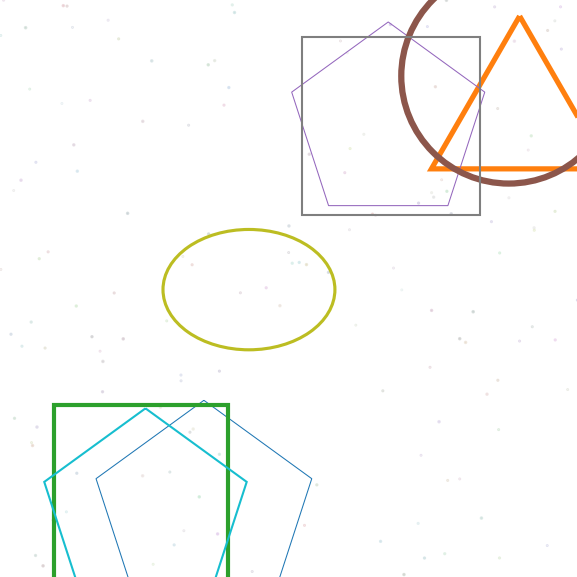[{"shape": "pentagon", "thickness": 0.5, "radius": 0.98, "center": [0.353, 0.11]}, {"shape": "triangle", "thickness": 2.5, "radius": 0.88, "center": [0.9, 0.795]}, {"shape": "square", "thickness": 2, "radius": 0.75, "center": [0.244, 0.147]}, {"shape": "pentagon", "thickness": 0.5, "radius": 0.88, "center": [0.672, 0.785]}, {"shape": "circle", "thickness": 3, "radius": 0.93, "center": [0.881, 0.867]}, {"shape": "square", "thickness": 1, "radius": 0.77, "center": [0.677, 0.78]}, {"shape": "oval", "thickness": 1.5, "radius": 0.74, "center": [0.431, 0.498]}, {"shape": "pentagon", "thickness": 1, "radius": 0.92, "center": [0.252, 0.108]}]